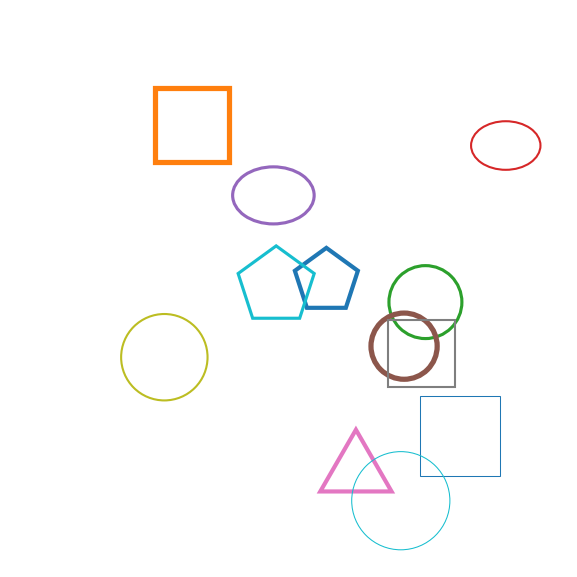[{"shape": "square", "thickness": 0.5, "radius": 0.35, "center": [0.797, 0.244]}, {"shape": "pentagon", "thickness": 2, "radius": 0.29, "center": [0.565, 0.513]}, {"shape": "square", "thickness": 2.5, "radius": 0.32, "center": [0.333, 0.782]}, {"shape": "circle", "thickness": 1.5, "radius": 0.32, "center": [0.737, 0.476]}, {"shape": "oval", "thickness": 1, "radius": 0.3, "center": [0.876, 0.747]}, {"shape": "oval", "thickness": 1.5, "radius": 0.35, "center": [0.473, 0.661]}, {"shape": "circle", "thickness": 2.5, "radius": 0.29, "center": [0.7, 0.4]}, {"shape": "triangle", "thickness": 2, "radius": 0.36, "center": [0.616, 0.184]}, {"shape": "square", "thickness": 1, "radius": 0.29, "center": [0.73, 0.387]}, {"shape": "circle", "thickness": 1, "radius": 0.37, "center": [0.285, 0.381]}, {"shape": "circle", "thickness": 0.5, "radius": 0.43, "center": [0.694, 0.132]}, {"shape": "pentagon", "thickness": 1.5, "radius": 0.35, "center": [0.478, 0.504]}]